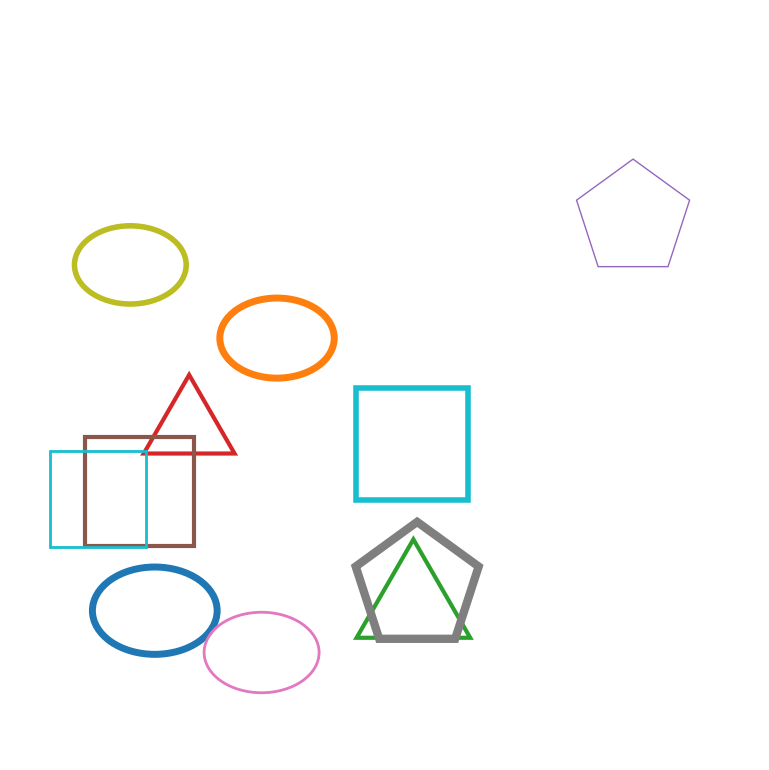[{"shape": "oval", "thickness": 2.5, "radius": 0.41, "center": [0.201, 0.207]}, {"shape": "oval", "thickness": 2.5, "radius": 0.37, "center": [0.36, 0.561]}, {"shape": "triangle", "thickness": 1.5, "radius": 0.43, "center": [0.537, 0.214]}, {"shape": "triangle", "thickness": 1.5, "radius": 0.34, "center": [0.246, 0.445]}, {"shape": "pentagon", "thickness": 0.5, "radius": 0.39, "center": [0.822, 0.716]}, {"shape": "square", "thickness": 1.5, "radius": 0.35, "center": [0.181, 0.362]}, {"shape": "oval", "thickness": 1, "radius": 0.37, "center": [0.34, 0.153]}, {"shape": "pentagon", "thickness": 3, "radius": 0.42, "center": [0.542, 0.238]}, {"shape": "oval", "thickness": 2, "radius": 0.36, "center": [0.169, 0.656]}, {"shape": "square", "thickness": 2, "radius": 0.36, "center": [0.536, 0.424]}, {"shape": "square", "thickness": 1, "radius": 0.31, "center": [0.127, 0.352]}]